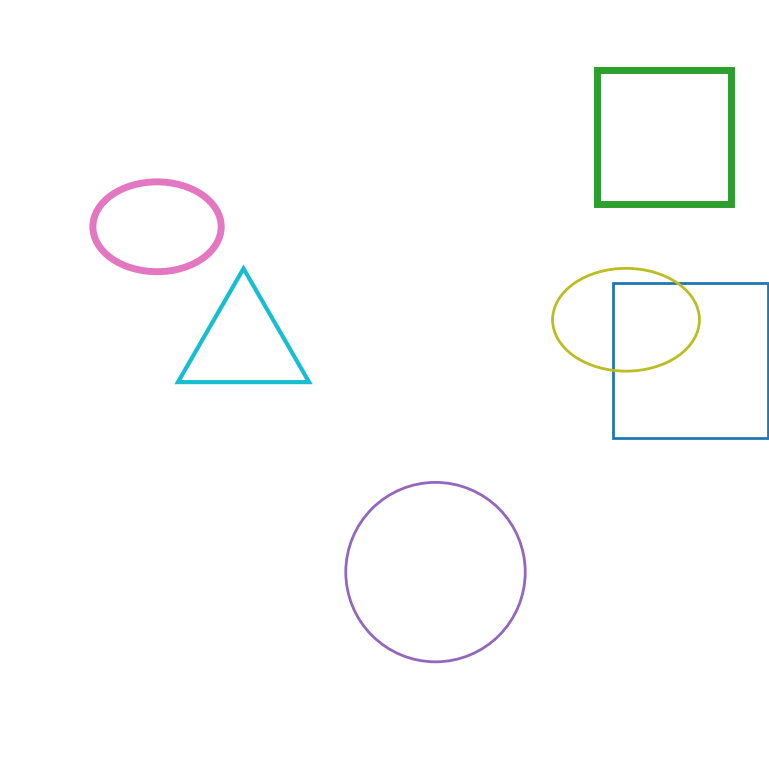[{"shape": "square", "thickness": 1, "radius": 0.5, "center": [0.897, 0.532]}, {"shape": "square", "thickness": 2.5, "radius": 0.43, "center": [0.862, 0.822]}, {"shape": "circle", "thickness": 1, "radius": 0.58, "center": [0.566, 0.257]}, {"shape": "oval", "thickness": 2.5, "radius": 0.42, "center": [0.204, 0.705]}, {"shape": "oval", "thickness": 1, "radius": 0.48, "center": [0.813, 0.585]}, {"shape": "triangle", "thickness": 1.5, "radius": 0.49, "center": [0.316, 0.553]}]